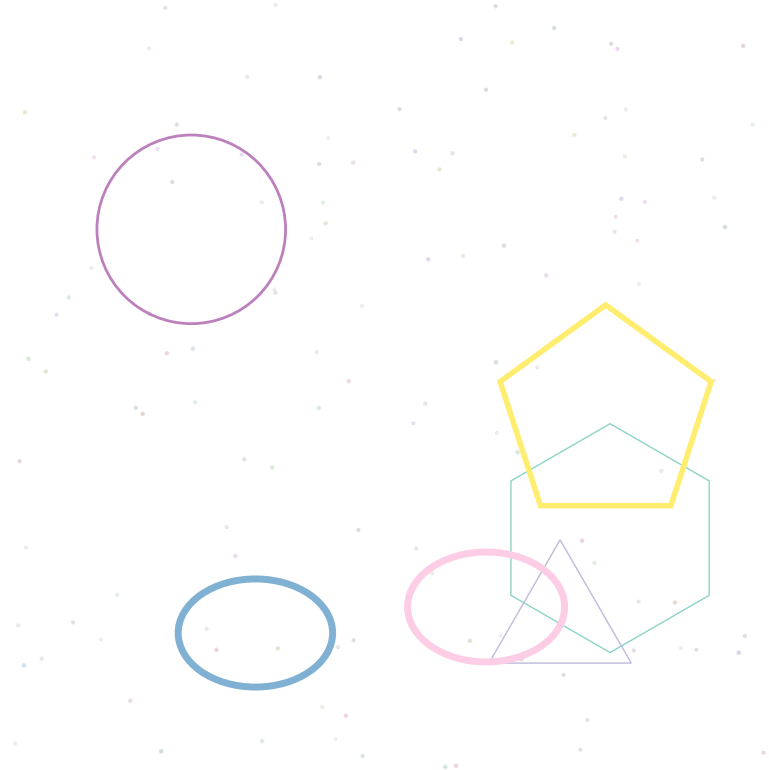[{"shape": "hexagon", "thickness": 0.5, "radius": 0.74, "center": [0.792, 0.301]}, {"shape": "triangle", "thickness": 0.5, "radius": 0.53, "center": [0.727, 0.192]}, {"shape": "oval", "thickness": 2.5, "radius": 0.5, "center": [0.332, 0.178]}, {"shape": "oval", "thickness": 2.5, "radius": 0.51, "center": [0.631, 0.212]}, {"shape": "circle", "thickness": 1, "radius": 0.61, "center": [0.248, 0.702]}, {"shape": "pentagon", "thickness": 2, "radius": 0.72, "center": [0.787, 0.46]}]